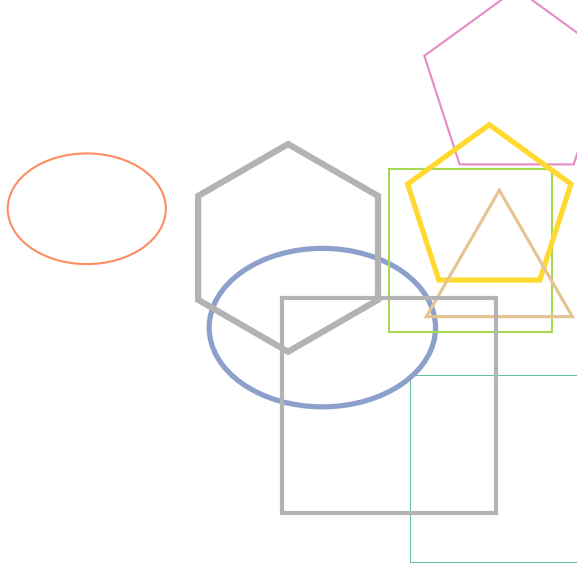[{"shape": "square", "thickness": 0.5, "radius": 0.81, "center": [0.873, 0.187]}, {"shape": "oval", "thickness": 1, "radius": 0.68, "center": [0.15, 0.638]}, {"shape": "oval", "thickness": 2.5, "radius": 0.98, "center": [0.558, 0.432]}, {"shape": "pentagon", "thickness": 1, "radius": 0.84, "center": [0.895, 0.85]}, {"shape": "square", "thickness": 1, "radius": 0.7, "center": [0.815, 0.565]}, {"shape": "pentagon", "thickness": 2.5, "radius": 0.74, "center": [0.847, 0.634]}, {"shape": "triangle", "thickness": 1.5, "radius": 0.73, "center": [0.865, 0.524]}, {"shape": "square", "thickness": 2, "radius": 0.93, "center": [0.674, 0.298]}, {"shape": "hexagon", "thickness": 3, "radius": 0.9, "center": [0.499, 0.57]}]